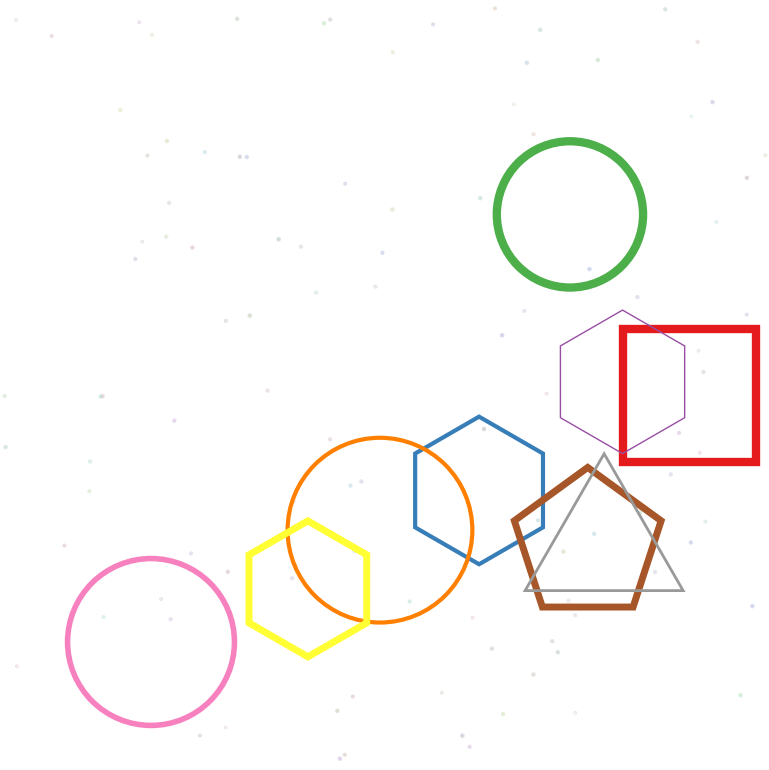[{"shape": "square", "thickness": 3, "radius": 0.43, "center": [0.895, 0.486]}, {"shape": "hexagon", "thickness": 1.5, "radius": 0.48, "center": [0.622, 0.363]}, {"shape": "circle", "thickness": 3, "radius": 0.47, "center": [0.74, 0.722]}, {"shape": "hexagon", "thickness": 0.5, "radius": 0.47, "center": [0.808, 0.504]}, {"shape": "circle", "thickness": 1.5, "radius": 0.6, "center": [0.493, 0.311]}, {"shape": "hexagon", "thickness": 2.5, "radius": 0.44, "center": [0.4, 0.235]}, {"shape": "pentagon", "thickness": 2.5, "radius": 0.5, "center": [0.763, 0.293]}, {"shape": "circle", "thickness": 2, "radius": 0.54, "center": [0.196, 0.166]}, {"shape": "triangle", "thickness": 1, "radius": 0.59, "center": [0.785, 0.292]}]